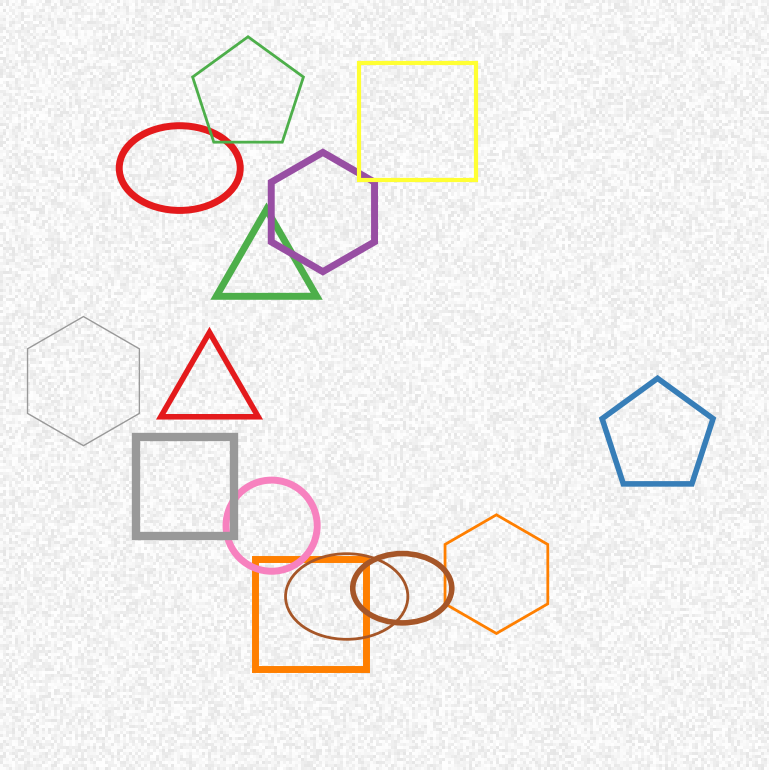[{"shape": "triangle", "thickness": 2, "radius": 0.37, "center": [0.272, 0.495]}, {"shape": "oval", "thickness": 2.5, "radius": 0.39, "center": [0.233, 0.782]}, {"shape": "pentagon", "thickness": 2, "radius": 0.38, "center": [0.854, 0.433]}, {"shape": "pentagon", "thickness": 1, "radius": 0.38, "center": [0.322, 0.877]}, {"shape": "triangle", "thickness": 2.5, "radius": 0.38, "center": [0.346, 0.653]}, {"shape": "hexagon", "thickness": 2.5, "radius": 0.39, "center": [0.419, 0.725]}, {"shape": "hexagon", "thickness": 1, "radius": 0.39, "center": [0.645, 0.254]}, {"shape": "square", "thickness": 2.5, "radius": 0.36, "center": [0.403, 0.203]}, {"shape": "square", "thickness": 1.5, "radius": 0.38, "center": [0.542, 0.843]}, {"shape": "oval", "thickness": 1, "radius": 0.4, "center": [0.45, 0.225]}, {"shape": "oval", "thickness": 2, "radius": 0.32, "center": [0.522, 0.236]}, {"shape": "circle", "thickness": 2.5, "radius": 0.3, "center": [0.353, 0.317]}, {"shape": "square", "thickness": 3, "radius": 0.32, "center": [0.24, 0.368]}, {"shape": "hexagon", "thickness": 0.5, "radius": 0.42, "center": [0.108, 0.505]}]